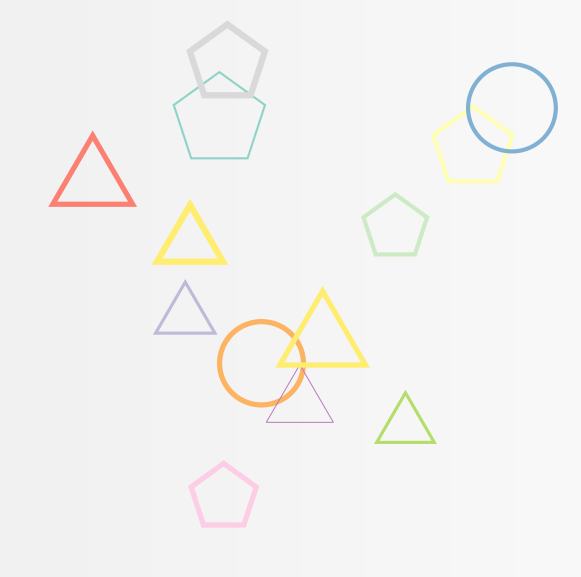[{"shape": "pentagon", "thickness": 1, "radius": 0.41, "center": [0.377, 0.792]}, {"shape": "pentagon", "thickness": 2, "radius": 0.36, "center": [0.814, 0.743]}, {"shape": "triangle", "thickness": 1.5, "radius": 0.29, "center": [0.319, 0.452]}, {"shape": "triangle", "thickness": 2.5, "radius": 0.4, "center": [0.159, 0.685]}, {"shape": "circle", "thickness": 2, "radius": 0.38, "center": [0.881, 0.812]}, {"shape": "circle", "thickness": 2.5, "radius": 0.36, "center": [0.45, 0.37]}, {"shape": "triangle", "thickness": 1.5, "radius": 0.29, "center": [0.698, 0.262]}, {"shape": "pentagon", "thickness": 2.5, "radius": 0.29, "center": [0.385, 0.138]}, {"shape": "pentagon", "thickness": 3, "radius": 0.34, "center": [0.391, 0.889]}, {"shape": "triangle", "thickness": 0.5, "radius": 0.33, "center": [0.516, 0.301]}, {"shape": "pentagon", "thickness": 2, "radius": 0.29, "center": [0.68, 0.605]}, {"shape": "triangle", "thickness": 2.5, "radius": 0.43, "center": [0.555, 0.41]}, {"shape": "triangle", "thickness": 3, "radius": 0.33, "center": [0.327, 0.579]}]